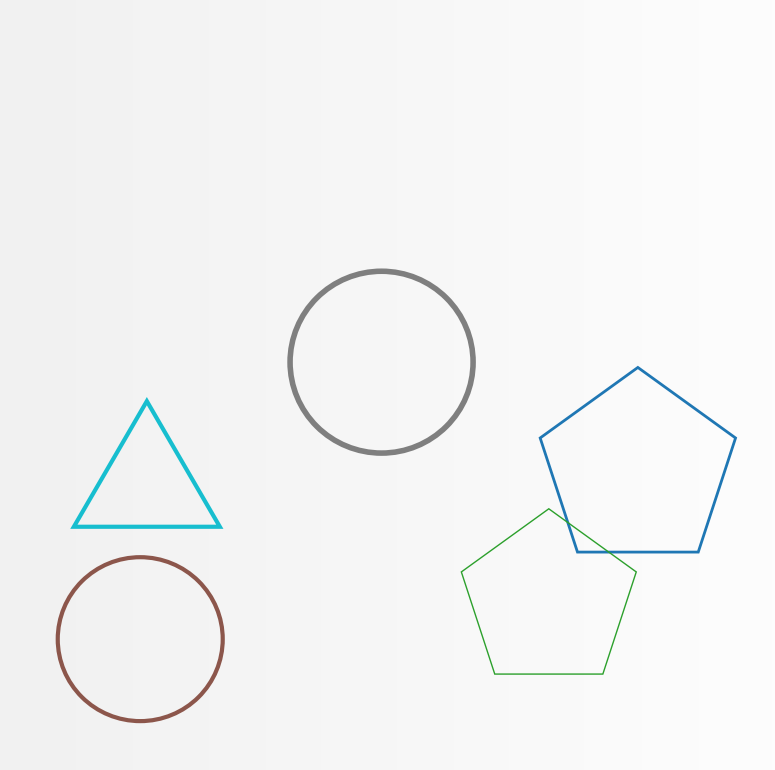[{"shape": "pentagon", "thickness": 1, "radius": 0.66, "center": [0.823, 0.39]}, {"shape": "pentagon", "thickness": 0.5, "radius": 0.59, "center": [0.708, 0.221]}, {"shape": "circle", "thickness": 1.5, "radius": 0.53, "center": [0.181, 0.17]}, {"shape": "circle", "thickness": 2, "radius": 0.59, "center": [0.492, 0.53]}, {"shape": "triangle", "thickness": 1.5, "radius": 0.54, "center": [0.189, 0.37]}]